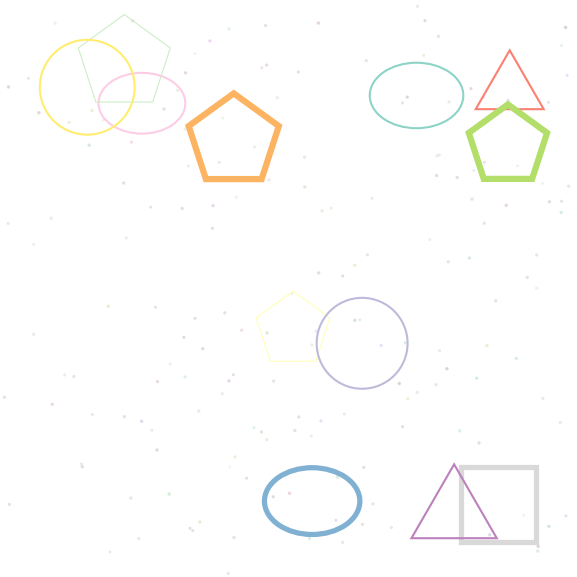[{"shape": "oval", "thickness": 1, "radius": 0.41, "center": [0.721, 0.834]}, {"shape": "pentagon", "thickness": 0.5, "radius": 0.34, "center": [0.507, 0.428]}, {"shape": "circle", "thickness": 1, "radius": 0.39, "center": [0.627, 0.405]}, {"shape": "triangle", "thickness": 1, "radius": 0.34, "center": [0.883, 0.844]}, {"shape": "oval", "thickness": 2.5, "radius": 0.41, "center": [0.541, 0.131]}, {"shape": "pentagon", "thickness": 3, "radius": 0.41, "center": [0.405, 0.755]}, {"shape": "pentagon", "thickness": 3, "radius": 0.36, "center": [0.88, 0.747]}, {"shape": "oval", "thickness": 1, "radius": 0.38, "center": [0.246, 0.82]}, {"shape": "square", "thickness": 2.5, "radius": 0.32, "center": [0.863, 0.125]}, {"shape": "triangle", "thickness": 1, "radius": 0.43, "center": [0.786, 0.11]}, {"shape": "pentagon", "thickness": 0.5, "radius": 0.42, "center": [0.215, 0.89]}, {"shape": "circle", "thickness": 1, "radius": 0.41, "center": [0.151, 0.848]}]